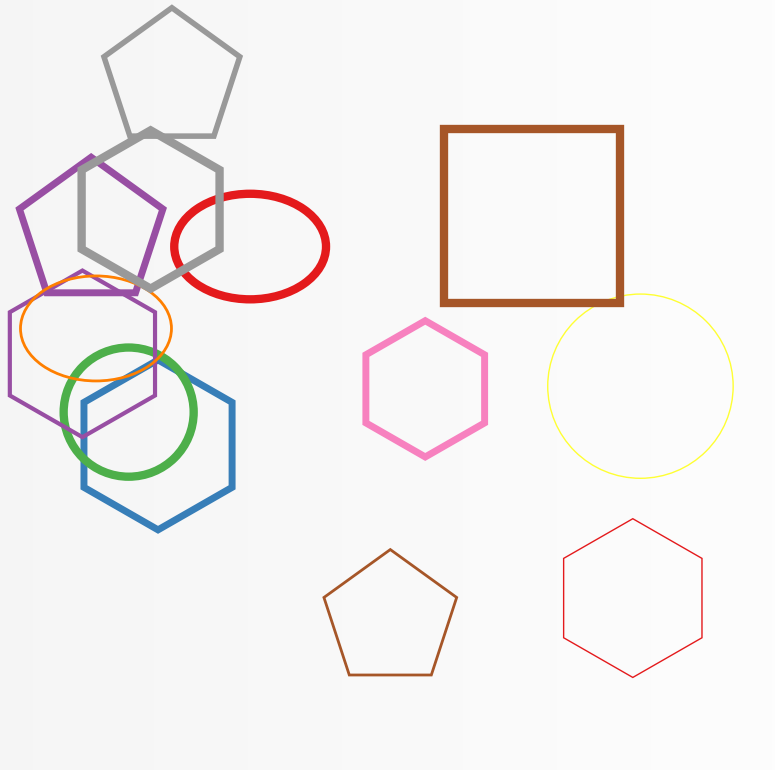[{"shape": "hexagon", "thickness": 0.5, "radius": 0.52, "center": [0.817, 0.223]}, {"shape": "oval", "thickness": 3, "radius": 0.49, "center": [0.323, 0.68]}, {"shape": "hexagon", "thickness": 2.5, "radius": 0.55, "center": [0.204, 0.422]}, {"shape": "circle", "thickness": 3, "radius": 0.42, "center": [0.166, 0.465]}, {"shape": "hexagon", "thickness": 1.5, "radius": 0.54, "center": [0.106, 0.54]}, {"shape": "pentagon", "thickness": 2.5, "radius": 0.49, "center": [0.118, 0.698]}, {"shape": "oval", "thickness": 1, "radius": 0.49, "center": [0.124, 0.573]}, {"shape": "circle", "thickness": 0.5, "radius": 0.6, "center": [0.826, 0.498]}, {"shape": "pentagon", "thickness": 1, "radius": 0.45, "center": [0.504, 0.196]}, {"shape": "square", "thickness": 3, "radius": 0.56, "center": [0.686, 0.72]}, {"shape": "hexagon", "thickness": 2.5, "radius": 0.44, "center": [0.549, 0.495]}, {"shape": "hexagon", "thickness": 3, "radius": 0.51, "center": [0.194, 0.728]}, {"shape": "pentagon", "thickness": 2, "radius": 0.46, "center": [0.222, 0.898]}]